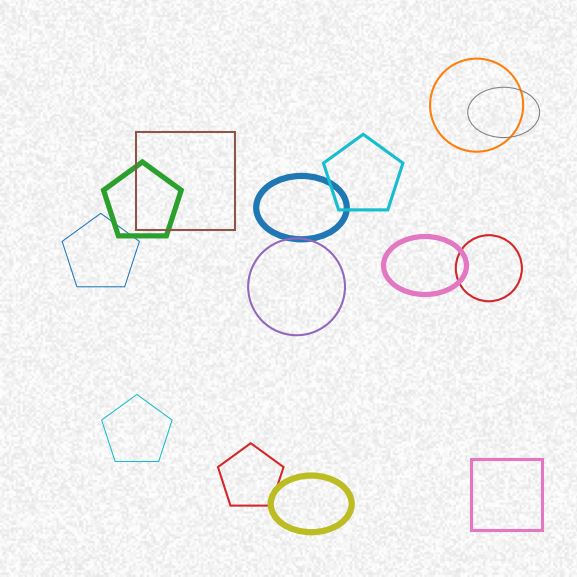[{"shape": "pentagon", "thickness": 0.5, "radius": 0.35, "center": [0.175, 0.559]}, {"shape": "oval", "thickness": 3, "radius": 0.39, "center": [0.522, 0.64]}, {"shape": "circle", "thickness": 1, "radius": 0.4, "center": [0.825, 0.817]}, {"shape": "pentagon", "thickness": 2.5, "radius": 0.35, "center": [0.247, 0.648]}, {"shape": "pentagon", "thickness": 1, "radius": 0.3, "center": [0.434, 0.172]}, {"shape": "circle", "thickness": 1, "radius": 0.29, "center": [0.846, 0.535]}, {"shape": "circle", "thickness": 1, "radius": 0.42, "center": [0.514, 0.502]}, {"shape": "square", "thickness": 1, "radius": 0.43, "center": [0.321, 0.686]}, {"shape": "square", "thickness": 1.5, "radius": 0.31, "center": [0.877, 0.143]}, {"shape": "oval", "thickness": 2.5, "radius": 0.36, "center": [0.736, 0.539]}, {"shape": "oval", "thickness": 0.5, "radius": 0.31, "center": [0.872, 0.804]}, {"shape": "oval", "thickness": 3, "radius": 0.35, "center": [0.539, 0.127]}, {"shape": "pentagon", "thickness": 1.5, "radius": 0.36, "center": [0.629, 0.694]}, {"shape": "pentagon", "thickness": 0.5, "radius": 0.32, "center": [0.237, 0.252]}]